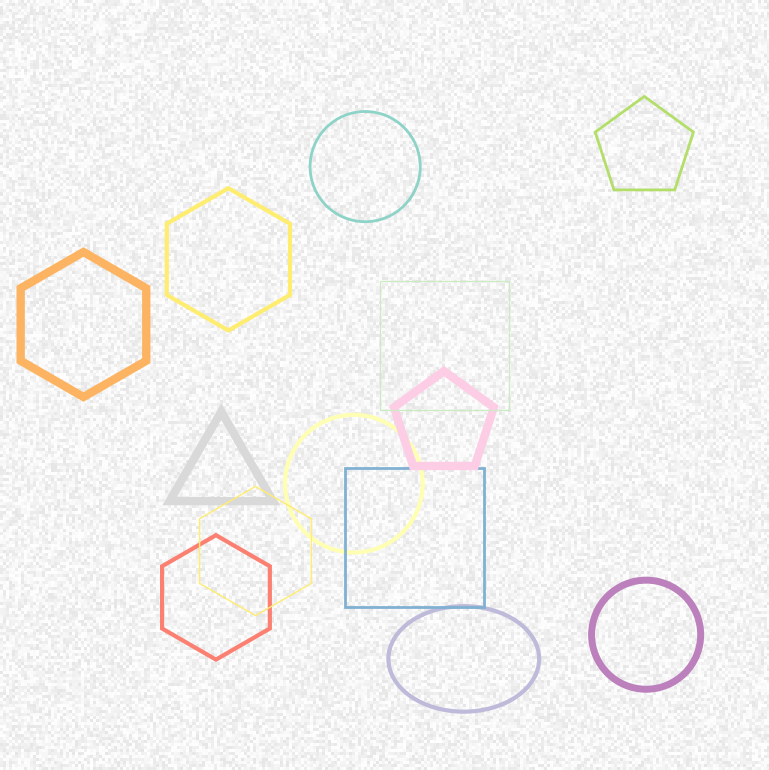[{"shape": "circle", "thickness": 1, "radius": 0.36, "center": [0.474, 0.784]}, {"shape": "circle", "thickness": 1.5, "radius": 0.45, "center": [0.46, 0.372]}, {"shape": "oval", "thickness": 1.5, "radius": 0.49, "center": [0.602, 0.144]}, {"shape": "hexagon", "thickness": 1.5, "radius": 0.4, "center": [0.28, 0.224]}, {"shape": "square", "thickness": 1, "radius": 0.45, "center": [0.538, 0.302]}, {"shape": "hexagon", "thickness": 3, "radius": 0.47, "center": [0.108, 0.579]}, {"shape": "pentagon", "thickness": 1, "radius": 0.34, "center": [0.837, 0.808]}, {"shape": "pentagon", "thickness": 3, "radius": 0.34, "center": [0.576, 0.45]}, {"shape": "triangle", "thickness": 3, "radius": 0.39, "center": [0.287, 0.388]}, {"shape": "circle", "thickness": 2.5, "radius": 0.35, "center": [0.839, 0.176]}, {"shape": "square", "thickness": 0.5, "radius": 0.42, "center": [0.577, 0.551]}, {"shape": "hexagon", "thickness": 0.5, "radius": 0.42, "center": [0.332, 0.284]}, {"shape": "hexagon", "thickness": 1.5, "radius": 0.46, "center": [0.297, 0.663]}]